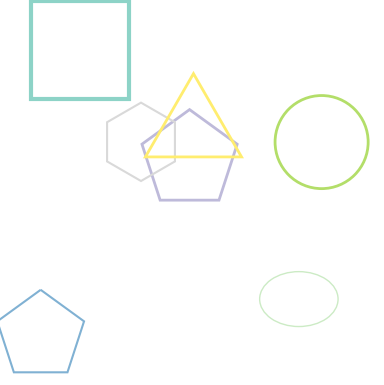[{"shape": "square", "thickness": 3, "radius": 0.64, "center": [0.209, 0.87]}, {"shape": "pentagon", "thickness": 2, "radius": 0.65, "center": [0.492, 0.585]}, {"shape": "pentagon", "thickness": 1.5, "radius": 0.59, "center": [0.106, 0.129]}, {"shape": "circle", "thickness": 2, "radius": 0.6, "center": [0.835, 0.631]}, {"shape": "hexagon", "thickness": 1.5, "radius": 0.51, "center": [0.366, 0.632]}, {"shape": "oval", "thickness": 1, "radius": 0.51, "center": [0.776, 0.223]}, {"shape": "triangle", "thickness": 2, "radius": 0.72, "center": [0.503, 0.665]}]